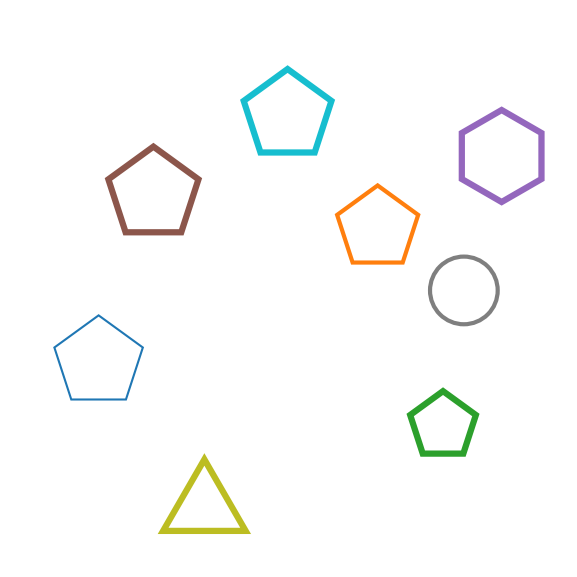[{"shape": "pentagon", "thickness": 1, "radius": 0.4, "center": [0.171, 0.373]}, {"shape": "pentagon", "thickness": 2, "radius": 0.37, "center": [0.654, 0.604]}, {"shape": "pentagon", "thickness": 3, "radius": 0.3, "center": [0.767, 0.262]}, {"shape": "hexagon", "thickness": 3, "radius": 0.4, "center": [0.869, 0.729]}, {"shape": "pentagon", "thickness": 3, "radius": 0.41, "center": [0.266, 0.663]}, {"shape": "circle", "thickness": 2, "radius": 0.29, "center": [0.803, 0.496]}, {"shape": "triangle", "thickness": 3, "radius": 0.41, "center": [0.354, 0.121]}, {"shape": "pentagon", "thickness": 3, "radius": 0.4, "center": [0.498, 0.8]}]